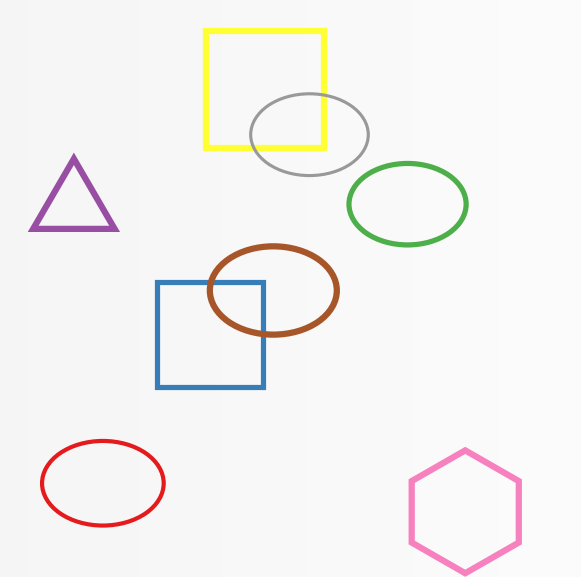[{"shape": "oval", "thickness": 2, "radius": 0.52, "center": [0.177, 0.162]}, {"shape": "square", "thickness": 2.5, "radius": 0.46, "center": [0.361, 0.42]}, {"shape": "oval", "thickness": 2.5, "radius": 0.5, "center": [0.701, 0.646]}, {"shape": "triangle", "thickness": 3, "radius": 0.4, "center": [0.127, 0.643]}, {"shape": "square", "thickness": 3, "radius": 0.51, "center": [0.456, 0.844]}, {"shape": "oval", "thickness": 3, "radius": 0.55, "center": [0.47, 0.496]}, {"shape": "hexagon", "thickness": 3, "radius": 0.53, "center": [0.8, 0.113]}, {"shape": "oval", "thickness": 1.5, "radius": 0.51, "center": [0.532, 0.766]}]